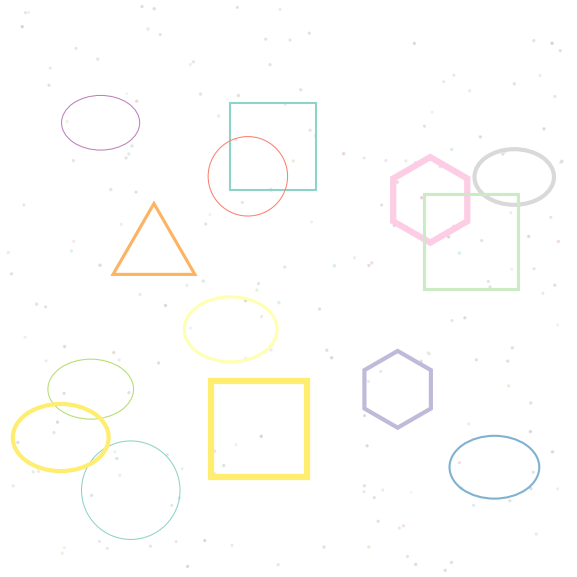[{"shape": "square", "thickness": 1, "radius": 0.37, "center": [0.473, 0.746]}, {"shape": "circle", "thickness": 0.5, "radius": 0.43, "center": [0.226, 0.15]}, {"shape": "oval", "thickness": 1.5, "radius": 0.4, "center": [0.399, 0.429]}, {"shape": "hexagon", "thickness": 2, "radius": 0.33, "center": [0.689, 0.325]}, {"shape": "circle", "thickness": 0.5, "radius": 0.34, "center": [0.429, 0.694]}, {"shape": "oval", "thickness": 1, "radius": 0.39, "center": [0.856, 0.19]}, {"shape": "triangle", "thickness": 1.5, "radius": 0.41, "center": [0.267, 0.565]}, {"shape": "oval", "thickness": 0.5, "radius": 0.37, "center": [0.157, 0.325]}, {"shape": "hexagon", "thickness": 3, "radius": 0.37, "center": [0.745, 0.653]}, {"shape": "oval", "thickness": 2, "radius": 0.34, "center": [0.89, 0.693]}, {"shape": "oval", "thickness": 0.5, "radius": 0.34, "center": [0.174, 0.787]}, {"shape": "square", "thickness": 1.5, "radius": 0.41, "center": [0.816, 0.581]}, {"shape": "square", "thickness": 3, "radius": 0.41, "center": [0.449, 0.256]}, {"shape": "oval", "thickness": 2, "radius": 0.42, "center": [0.105, 0.241]}]